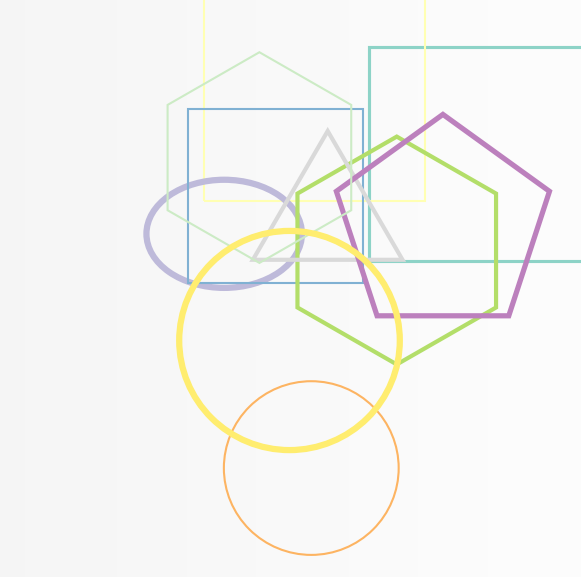[{"shape": "square", "thickness": 1.5, "radius": 0.93, "center": [0.819, 0.732]}, {"shape": "square", "thickness": 1, "radius": 0.95, "center": [0.541, 0.841]}, {"shape": "oval", "thickness": 3, "radius": 0.67, "center": [0.386, 0.594]}, {"shape": "square", "thickness": 1, "radius": 0.75, "center": [0.474, 0.66]}, {"shape": "circle", "thickness": 1, "radius": 0.75, "center": [0.536, 0.189]}, {"shape": "hexagon", "thickness": 2, "radius": 0.99, "center": [0.683, 0.565]}, {"shape": "triangle", "thickness": 2, "radius": 0.74, "center": [0.564, 0.624]}, {"shape": "pentagon", "thickness": 2.5, "radius": 0.96, "center": [0.762, 0.608]}, {"shape": "hexagon", "thickness": 1, "radius": 0.91, "center": [0.446, 0.726]}, {"shape": "circle", "thickness": 3, "radius": 0.95, "center": [0.498, 0.41]}]